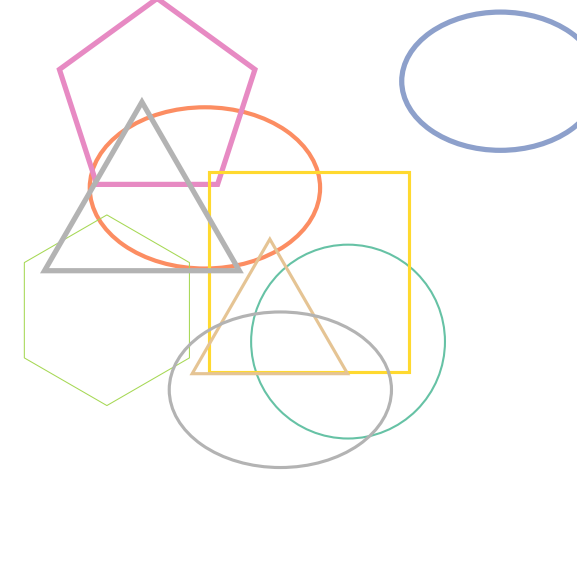[{"shape": "circle", "thickness": 1, "radius": 0.84, "center": [0.603, 0.408]}, {"shape": "oval", "thickness": 2, "radius": 1.0, "center": [0.355, 0.674]}, {"shape": "oval", "thickness": 2.5, "radius": 0.85, "center": [0.867, 0.859]}, {"shape": "pentagon", "thickness": 2.5, "radius": 0.89, "center": [0.272, 0.824]}, {"shape": "hexagon", "thickness": 0.5, "radius": 0.83, "center": [0.185, 0.462]}, {"shape": "square", "thickness": 1.5, "radius": 0.86, "center": [0.535, 0.528]}, {"shape": "triangle", "thickness": 1.5, "radius": 0.78, "center": [0.467, 0.43]}, {"shape": "triangle", "thickness": 2.5, "radius": 0.97, "center": [0.246, 0.628]}, {"shape": "oval", "thickness": 1.5, "radius": 0.96, "center": [0.485, 0.324]}]